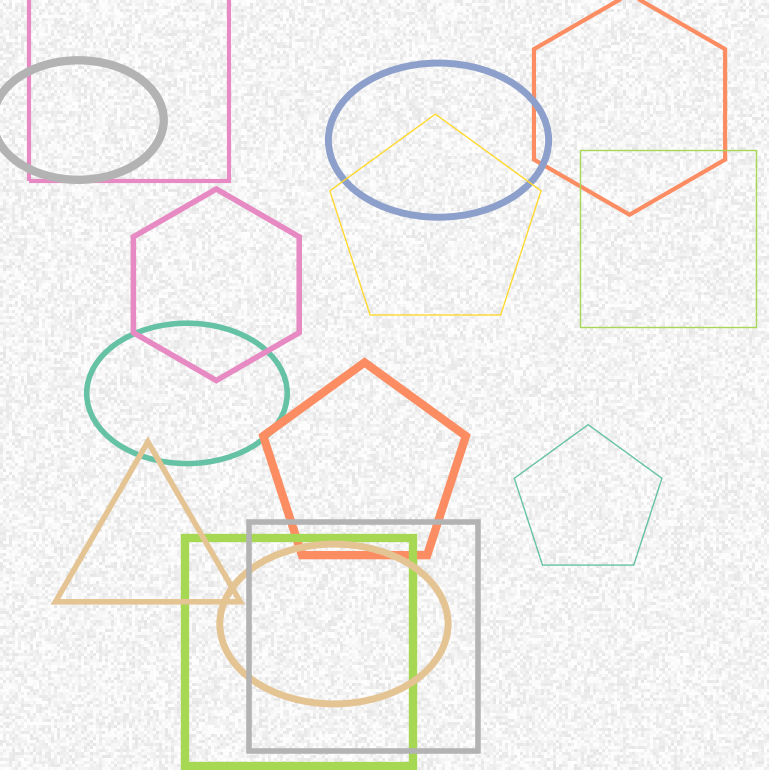[{"shape": "pentagon", "thickness": 0.5, "radius": 0.5, "center": [0.764, 0.348]}, {"shape": "oval", "thickness": 2, "radius": 0.65, "center": [0.243, 0.489]}, {"shape": "pentagon", "thickness": 3, "radius": 0.69, "center": [0.473, 0.391]}, {"shape": "hexagon", "thickness": 1.5, "radius": 0.72, "center": [0.818, 0.864]}, {"shape": "oval", "thickness": 2.5, "radius": 0.72, "center": [0.569, 0.818]}, {"shape": "square", "thickness": 1.5, "radius": 0.65, "center": [0.168, 0.895]}, {"shape": "hexagon", "thickness": 2, "radius": 0.62, "center": [0.281, 0.63]}, {"shape": "square", "thickness": 0.5, "radius": 0.57, "center": [0.868, 0.69]}, {"shape": "square", "thickness": 3, "radius": 0.74, "center": [0.388, 0.153]}, {"shape": "pentagon", "thickness": 0.5, "radius": 0.72, "center": [0.565, 0.708]}, {"shape": "oval", "thickness": 2.5, "radius": 0.74, "center": [0.434, 0.19]}, {"shape": "triangle", "thickness": 2, "radius": 0.69, "center": [0.192, 0.288]}, {"shape": "oval", "thickness": 3, "radius": 0.55, "center": [0.102, 0.844]}, {"shape": "square", "thickness": 2, "radius": 0.74, "center": [0.472, 0.174]}]